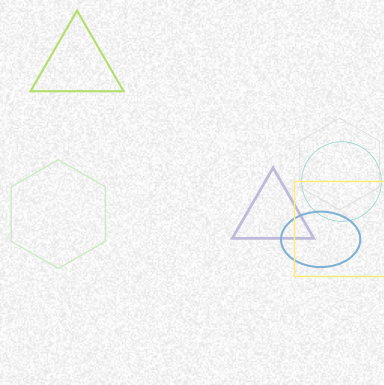[{"shape": "circle", "thickness": 0.5, "radius": 0.52, "center": [0.887, 0.529]}, {"shape": "triangle", "thickness": 2, "radius": 0.61, "center": [0.709, 0.442]}, {"shape": "oval", "thickness": 1.5, "radius": 0.51, "center": [0.833, 0.378]}, {"shape": "triangle", "thickness": 1.5, "radius": 0.7, "center": [0.2, 0.833]}, {"shape": "hexagon", "thickness": 0.5, "radius": 0.6, "center": [0.882, 0.574]}, {"shape": "hexagon", "thickness": 1, "radius": 0.71, "center": [0.151, 0.444]}, {"shape": "square", "thickness": 1, "radius": 0.61, "center": [0.887, 0.407]}]